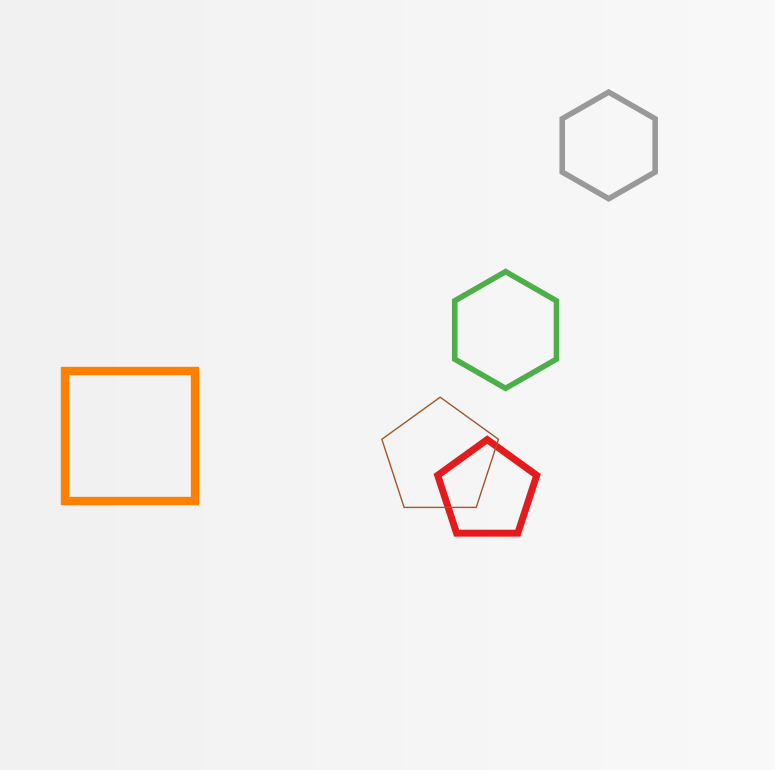[{"shape": "pentagon", "thickness": 2.5, "radius": 0.34, "center": [0.629, 0.362]}, {"shape": "hexagon", "thickness": 2, "radius": 0.38, "center": [0.652, 0.571]}, {"shape": "square", "thickness": 3, "radius": 0.42, "center": [0.168, 0.434]}, {"shape": "pentagon", "thickness": 0.5, "radius": 0.4, "center": [0.568, 0.405]}, {"shape": "hexagon", "thickness": 2, "radius": 0.35, "center": [0.785, 0.811]}]